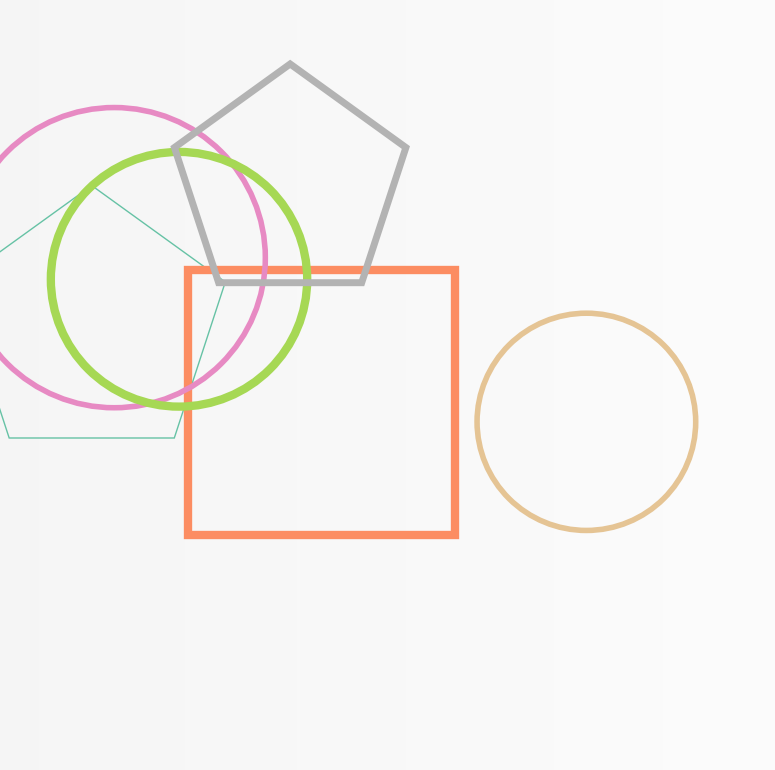[{"shape": "pentagon", "thickness": 0.5, "radius": 0.91, "center": [0.118, 0.578]}, {"shape": "square", "thickness": 3, "radius": 0.86, "center": [0.415, 0.477]}, {"shape": "circle", "thickness": 2, "radius": 0.97, "center": [0.147, 0.665]}, {"shape": "circle", "thickness": 3, "radius": 0.83, "center": [0.231, 0.637]}, {"shape": "circle", "thickness": 2, "radius": 0.71, "center": [0.757, 0.452]}, {"shape": "pentagon", "thickness": 2.5, "radius": 0.79, "center": [0.374, 0.76]}]